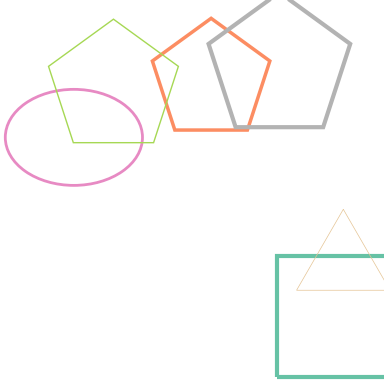[{"shape": "square", "thickness": 3, "radius": 0.79, "center": [0.878, 0.178]}, {"shape": "pentagon", "thickness": 2.5, "radius": 0.8, "center": [0.548, 0.792]}, {"shape": "oval", "thickness": 2, "radius": 0.89, "center": [0.192, 0.643]}, {"shape": "pentagon", "thickness": 1, "radius": 0.89, "center": [0.295, 0.773]}, {"shape": "triangle", "thickness": 0.5, "radius": 0.7, "center": [0.892, 0.316]}, {"shape": "pentagon", "thickness": 3, "radius": 0.97, "center": [0.726, 0.826]}]